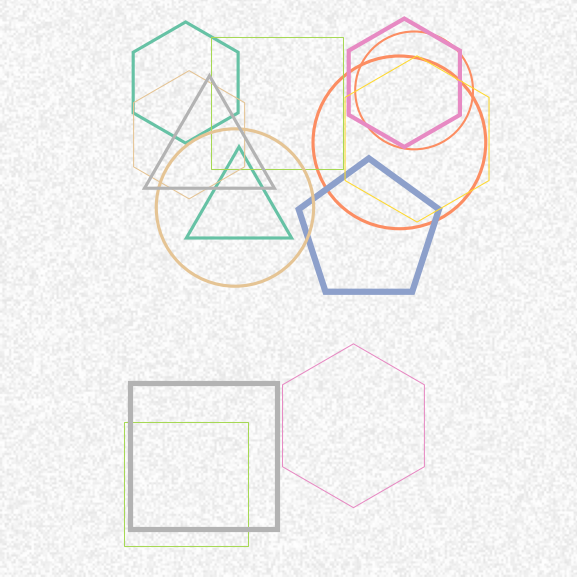[{"shape": "triangle", "thickness": 1.5, "radius": 0.53, "center": [0.414, 0.64]}, {"shape": "hexagon", "thickness": 1.5, "radius": 0.52, "center": [0.321, 0.856]}, {"shape": "circle", "thickness": 1, "radius": 0.51, "center": [0.717, 0.843]}, {"shape": "circle", "thickness": 1.5, "radius": 0.75, "center": [0.692, 0.753]}, {"shape": "pentagon", "thickness": 3, "radius": 0.64, "center": [0.639, 0.597]}, {"shape": "hexagon", "thickness": 2, "radius": 0.56, "center": [0.7, 0.856]}, {"shape": "hexagon", "thickness": 0.5, "radius": 0.71, "center": [0.612, 0.262]}, {"shape": "square", "thickness": 0.5, "radius": 0.54, "center": [0.323, 0.162]}, {"shape": "square", "thickness": 0.5, "radius": 0.57, "center": [0.48, 0.821]}, {"shape": "hexagon", "thickness": 0.5, "radius": 0.72, "center": [0.722, 0.759]}, {"shape": "hexagon", "thickness": 0.5, "radius": 0.56, "center": [0.327, 0.766]}, {"shape": "circle", "thickness": 1.5, "radius": 0.68, "center": [0.407, 0.64]}, {"shape": "triangle", "thickness": 1.5, "radius": 0.65, "center": [0.363, 0.738]}, {"shape": "square", "thickness": 2.5, "radius": 0.64, "center": [0.352, 0.209]}]